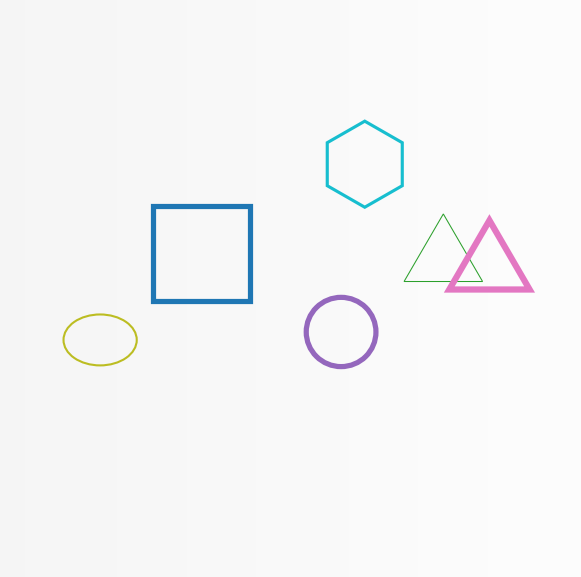[{"shape": "square", "thickness": 2.5, "radius": 0.41, "center": [0.347, 0.56]}, {"shape": "triangle", "thickness": 0.5, "radius": 0.39, "center": [0.763, 0.551]}, {"shape": "circle", "thickness": 2.5, "radius": 0.3, "center": [0.587, 0.424]}, {"shape": "triangle", "thickness": 3, "radius": 0.4, "center": [0.842, 0.538]}, {"shape": "oval", "thickness": 1, "radius": 0.31, "center": [0.172, 0.411]}, {"shape": "hexagon", "thickness": 1.5, "radius": 0.37, "center": [0.628, 0.715]}]